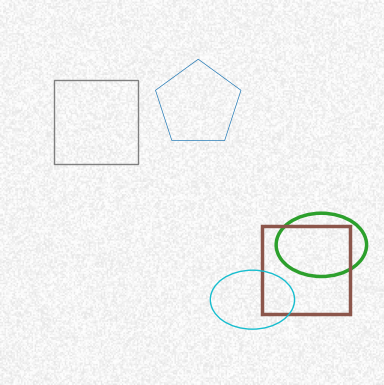[{"shape": "pentagon", "thickness": 0.5, "radius": 0.58, "center": [0.515, 0.729]}, {"shape": "oval", "thickness": 2.5, "radius": 0.59, "center": [0.835, 0.364]}, {"shape": "square", "thickness": 2.5, "radius": 0.57, "center": [0.796, 0.299]}, {"shape": "square", "thickness": 1, "radius": 0.54, "center": [0.249, 0.683]}, {"shape": "oval", "thickness": 1, "radius": 0.55, "center": [0.656, 0.222]}]